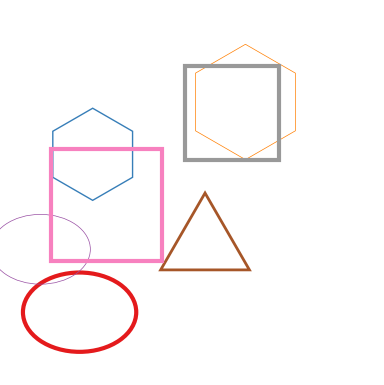[{"shape": "oval", "thickness": 3, "radius": 0.74, "center": [0.207, 0.189]}, {"shape": "hexagon", "thickness": 1, "radius": 0.6, "center": [0.241, 0.599]}, {"shape": "oval", "thickness": 0.5, "radius": 0.65, "center": [0.105, 0.353]}, {"shape": "hexagon", "thickness": 0.5, "radius": 0.75, "center": [0.638, 0.735]}, {"shape": "triangle", "thickness": 2, "radius": 0.67, "center": [0.533, 0.366]}, {"shape": "square", "thickness": 3, "radius": 0.72, "center": [0.277, 0.468]}, {"shape": "square", "thickness": 3, "radius": 0.61, "center": [0.602, 0.707]}]